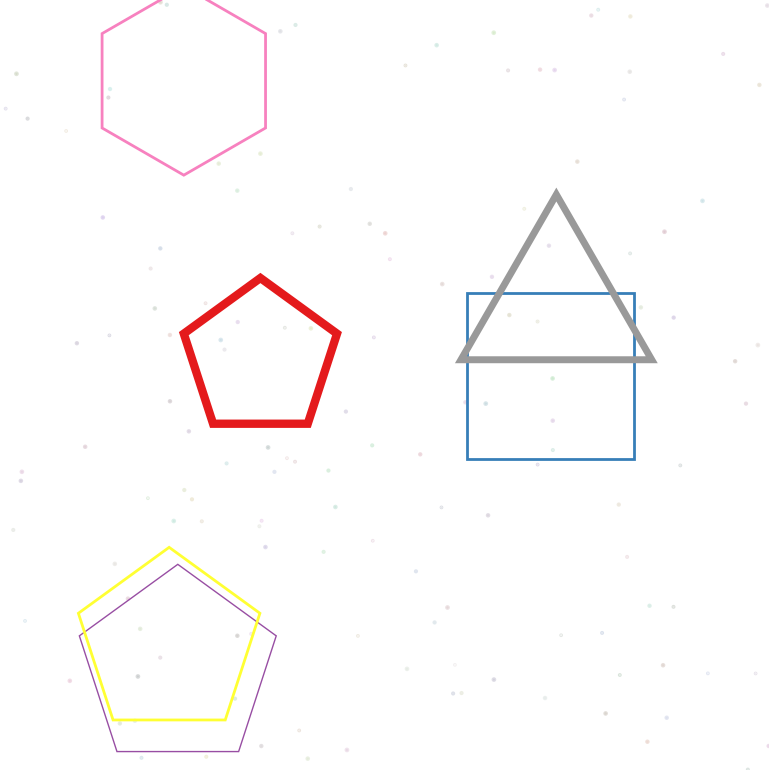[{"shape": "pentagon", "thickness": 3, "radius": 0.52, "center": [0.338, 0.534]}, {"shape": "square", "thickness": 1, "radius": 0.54, "center": [0.715, 0.512]}, {"shape": "pentagon", "thickness": 0.5, "radius": 0.67, "center": [0.231, 0.133]}, {"shape": "pentagon", "thickness": 1, "radius": 0.62, "center": [0.22, 0.165]}, {"shape": "hexagon", "thickness": 1, "radius": 0.61, "center": [0.239, 0.895]}, {"shape": "triangle", "thickness": 2.5, "radius": 0.72, "center": [0.723, 0.604]}]